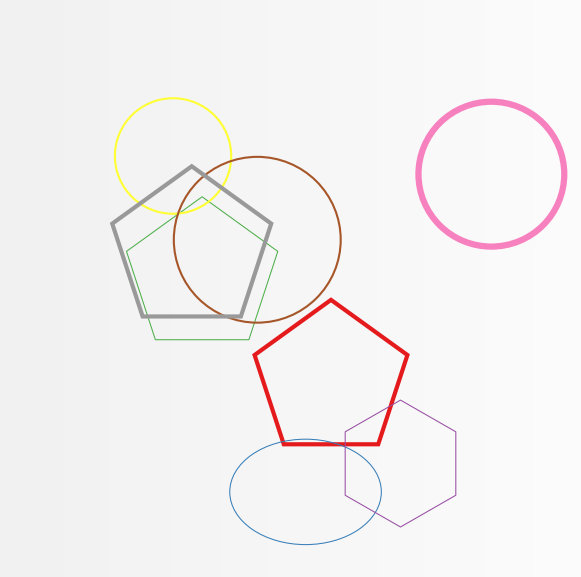[{"shape": "pentagon", "thickness": 2, "radius": 0.69, "center": [0.569, 0.342]}, {"shape": "oval", "thickness": 0.5, "radius": 0.65, "center": [0.526, 0.147]}, {"shape": "pentagon", "thickness": 0.5, "radius": 0.68, "center": [0.348, 0.522]}, {"shape": "hexagon", "thickness": 0.5, "radius": 0.55, "center": [0.689, 0.196]}, {"shape": "circle", "thickness": 1, "radius": 0.5, "center": [0.298, 0.729]}, {"shape": "circle", "thickness": 1, "radius": 0.72, "center": [0.443, 0.584]}, {"shape": "circle", "thickness": 3, "radius": 0.63, "center": [0.845, 0.698]}, {"shape": "pentagon", "thickness": 2, "radius": 0.72, "center": [0.33, 0.567]}]